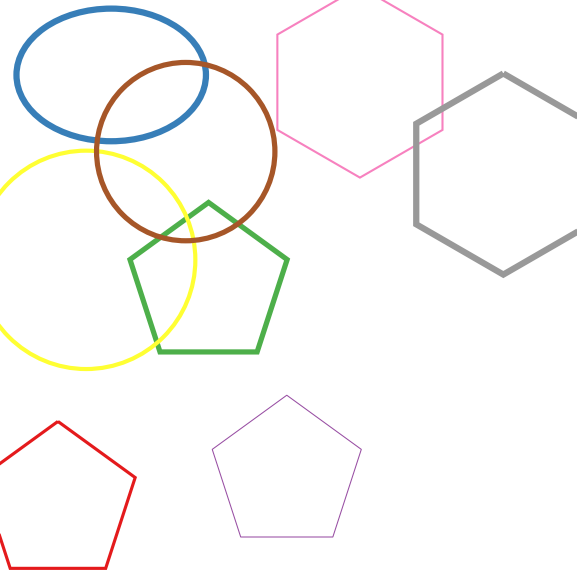[{"shape": "pentagon", "thickness": 1.5, "radius": 0.7, "center": [0.1, 0.129]}, {"shape": "oval", "thickness": 3, "radius": 0.82, "center": [0.193, 0.869]}, {"shape": "pentagon", "thickness": 2.5, "radius": 0.72, "center": [0.361, 0.505]}, {"shape": "pentagon", "thickness": 0.5, "radius": 0.68, "center": [0.497, 0.179]}, {"shape": "circle", "thickness": 2, "radius": 0.95, "center": [0.149, 0.549]}, {"shape": "circle", "thickness": 2.5, "radius": 0.77, "center": [0.322, 0.737]}, {"shape": "hexagon", "thickness": 1, "radius": 0.83, "center": [0.623, 0.857]}, {"shape": "hexagon", "thickness": 3, "radius": 0.87, "center": [0.872, 0.698]}]